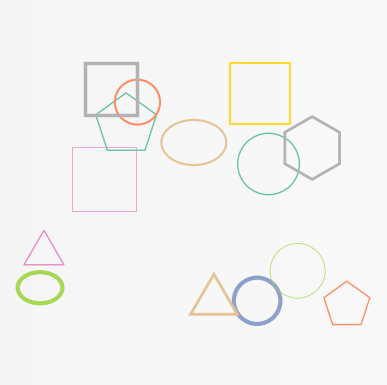[{"shape": "circle", "thickness": 1, "radius": 0.4, "center": [0.693, 0.574]}, {"shape": "pentagon", "thickness": 1, "radius": 0.41, "center": [0.326, 0.676]}, {"shape": "circle", "thickness": 1.5, "radius": 0.29, "center": [0.355, 0.735]}, {"shape": "pentagon", "thickness": 1, "radius": 0.31, "center": [0.895, 0.207]}, {"shape": "circle", "thickness": 3, "radius": 0.3, "center": [0.664, 0.219]}, {"shape": "square", "thickness": 0.5, "radius": 0.41, "center": [0.269, 0.534]}, {"shape": "triangle", "thickness": 1, "radius": 0.3, "center": [0.113, 0.342]}, {"shape": "oval", "thickness": 3, "radius": 0.29, "center": [0.103, 0.253]}, {"shape": "circle", "thickness": 0.5, "radius": 0.36, "center": [0.768, 0.297]}, {"shape": "square", "thickness": 1.5, "radius": 0.39, "center": [0.671, 0.757]}, {"shape": "triangle", "thickness": 2, "radius": 0.35, "center": [0.552, 0.218]}, {"shape": "oval", "thickness": 1.5, "radius": 0.42, "center": [0.5, 0.63]}, {"shape": "square", "thickness": 2.5, "radius": 0.34, "center": [0.286, 0.769]}, {"shape": "hexagon", "thickness": 2, "radius": 0.41, "center": [0.806, 0.616]}]